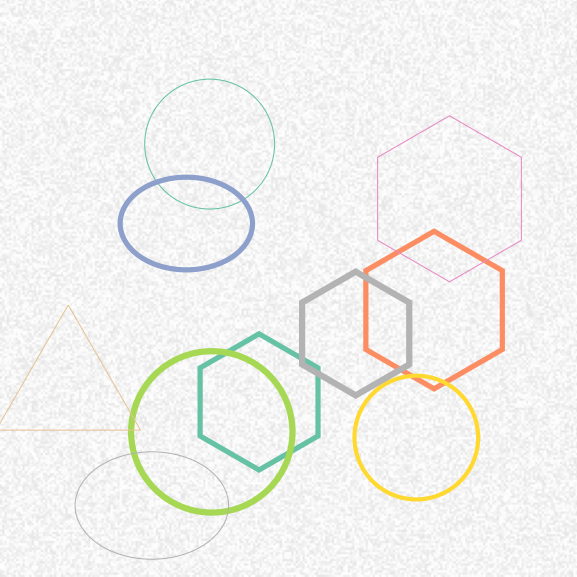[{"shape": "circle", "thickness": 0.5, "radius": 0.56, "center": [0.363, 0.75]}, {"shape": "hexagon", "thickness": 2.5, "radius": 0.59, "center": [0.449, 0.303]}, {"shape": "hexagon", "thickness": 2.5, "radius": 0.68, "center": [0.752, 0.462]}, {"shape": "oval", "thickness": 2.5, "radius": 0.57, "center": [0.323, 0.612]}, {"shape": "hexagon", "thickness": 0.5, "radius": 0.72, "center": [0.778, 0.655]}, {"shape": "circle", "thickness": 3, "radius": 0.7, "center": [0.367, 0.251]}, {"shape": "circle", "thickness": 2, "radius": 0.54, "center": [0.721, 0.241]}, {"shape": "triangle", "thickness": 0.5, "radius": 0.72, "center": [0.118, 0.327]}, {"shape": "hexagon", "thickness": 3, "radius": 0.54, "center": [0.616, 0.422]}, {"shape": "oval", "thickness": 0.5, "radius": 0.66, "center": [0.263, 0.124]}]